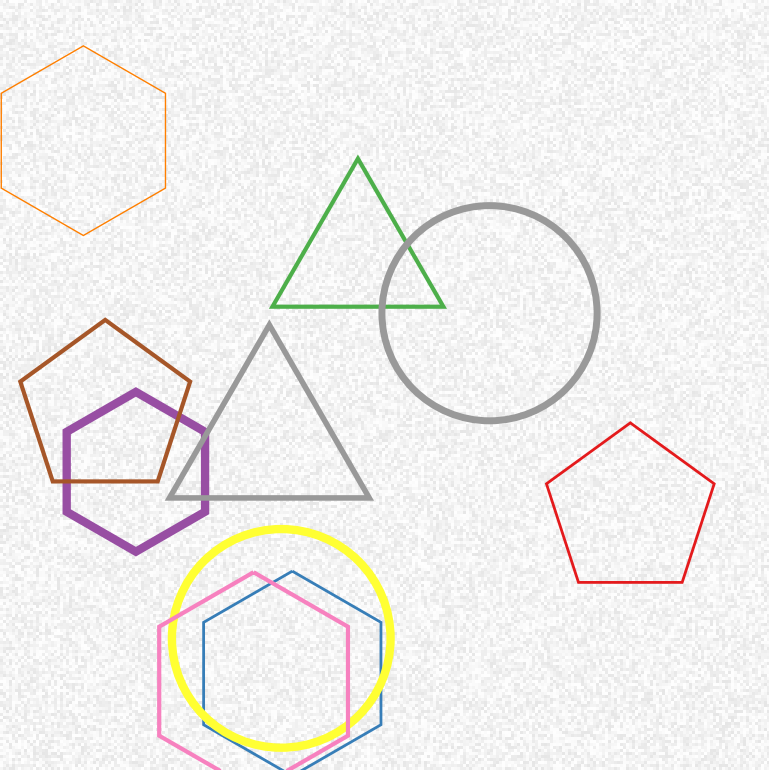[{"shape": "pentagon", "thickness": 1, "radius": 0.57, "center": [0.819, 0.336]}, {"shape": "hexagon", "thickness": 1, "radius": 0.66, "center": [0.38, 0.125]}, {"shape": "triangle", "thickness": 1.5, "radius": 0.64, "center": [0.465, 0.666]}, {"shape": "hexagon", "thickness": 3, "radius": 0.52, "center": [0.176, 0.387]}, {"shape": "hexagon", "thickness": 0.5, "radius": 0.62, "center": [0.108, 0.817]}, {"shape": "circle", "thickness": 3, "radius": 0.71, "center": [0.365, 0.171]}, {"shape": "pentagon", "thickness": 1.5, "radius": 0.58, "center": [0.137, 0.469]}, {"shape": "hexagon", "thickness": 1.5, "radius": 0.71, "center": [0.329, 0.115]}, {"shape": "circle", "thickness": 2.5, "radius": 0.7, "center": [0.636, 0.593]}, {"shape": "triangle", "thickness": 2, "radius": 0.75, "center": [0.35, 0.428]}]